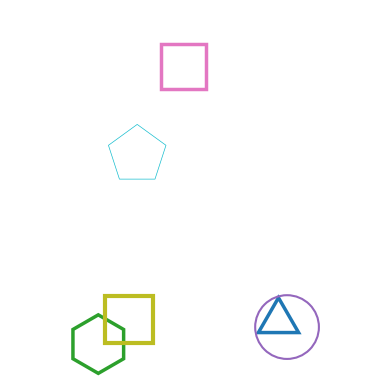[{"shape": "triangle", "thickness": 2.5, "radius": 0.3, "center": [0.723, 0.166]}, {"shape": "hexagon", "thickness": 2.5, "radius": 0.38, "center": [0.255, 0.106]}, {"shape": "circle", "thickness": 1.5, "radius": 0.41, "center": [0.746, 0.15]}, {"shape": "square", "thickness": 2.5, "radius": 0.29, "center": [0.477, 0.828]}, {"shape": "square", "thickness": 3, "radius": 0.31, "center": [0.335, 0.17]}, {"shape": "pentagon", "thickness": 0.5, "radius": 0.39, "center": [0.356, 0.598]}]